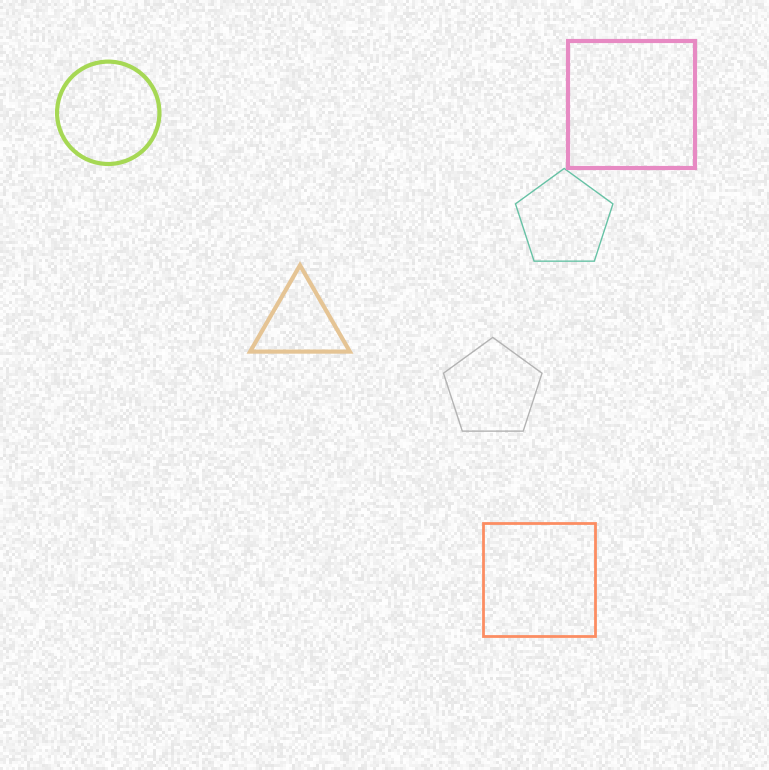[{"shape": "pentagon", "thickness": 0.5, "radius": 0.33, "center": [0.733, 0.715]}, {"shape": "square", "thickness": 1, "radius": 0.37, "center": [0.7, 0.247]}, {"shape": "square", "thickness": 1.5, "radius": 0.41, "center": [0.82, 0.864]}, {"shape": "circle", "thickness": 1.5, "radius": 0.33, "center": [0.141, 0.854]}, {"shape": "triangle", "thickness": 1.5, "radius": 0.37, "center": [0.39, 0.581]}, {"shape": "pentagon", "thickness": 0.5, "radius": 0.34, "center": [0.64, 0.495]}]